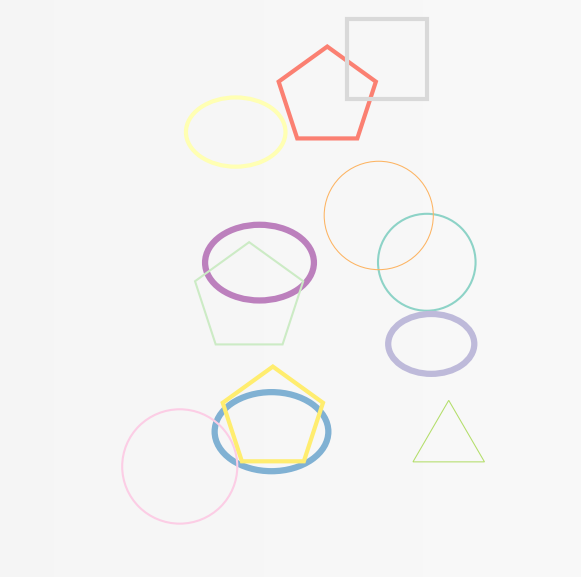[{"shape": "circle", "thickness": 1, "radius": 0.42, "center": [0.734, 0.545]}, {"shape": "oval", "thickness": 2, "radius": 0.43, "center": [0.406, 0.77]}, {"shape": "oval", "thickness": 3, "radius": 0.37, "center": [0.742, 0.404]}, {"shape": "pentagon", "thickness": 2, "radius": 0.44, "center": [0.563, 0.831]}, {"shape": "oval", "thickness": 3, "radius": 0.49, "center": [0.467, 0.252]}, {"shape": "circle", "thickness": 0.5, "radius": 0.47, "center": [0.652, 0.626]}, {"shape": "triangle", "thickness": 0.5, "radius": 0.36, "center": [0.772, 0.235]}, {"shape": "circle", "thickness": 1, "radius": 0.5, "center": [0.309, 0.191]}, {"shape": "square", "thickness": 2, "radius": 0.34, "center": [0.666, 0.897]}, {"shape": "oval", "thickness": 3, "radius": 0.47, "center": [0.446, 0.544]}, {"shape": "pentagon", "thickness": 1, "radius": 0.49, "center": [0.429, 0.482]}, {"shape": "pentagon", "thickness": 2, "radius": 0.45, "center": [0.469, 0.274]}]